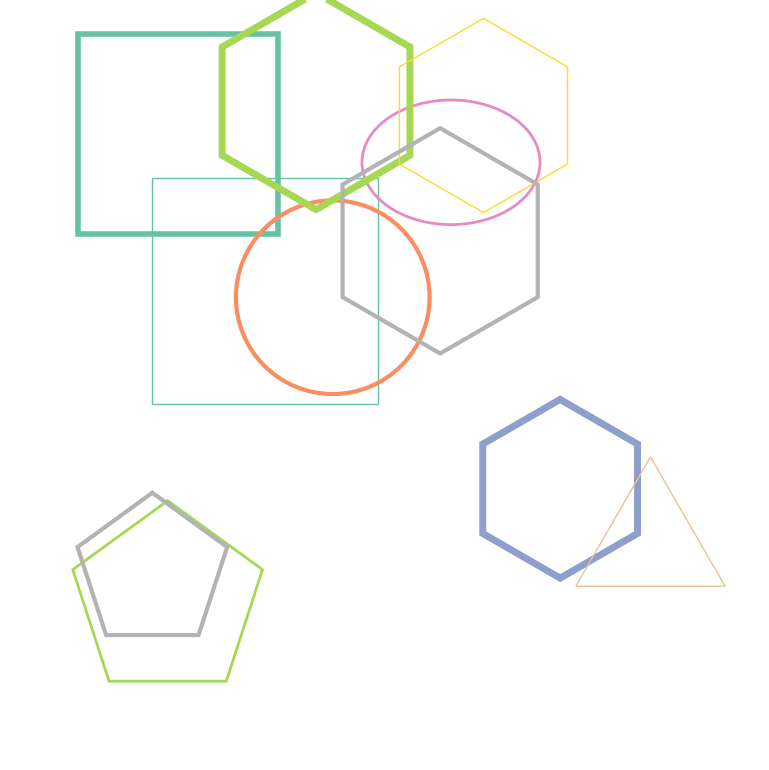[{"shape": "square", "thickness": 0.5, "radius": 0.73, "center": [0.344, 0.622]}, {"shape": "square", "thickness": 2, "radius": 0.65, "center": [0.231, 0.826]}, {"shape": "circle", "thickness": 1.5, "radius": 0.63, "center": [0.432, 0.614]}, {"shape": "hexagon", "thickness": 2.5, "radius": 0.58, "center": [0.727, 0.365]}, {"shape": "oval", "thickness": 1, "radius": 0.58, "center": [0.586, 0.789]}, {"shape": "pentagon", "thickness": 1, "radius": 0.65, "center": [0.218, 0.22]}, {"shape": "hexagon", "thickness": 2.5, "radius": 0.7, "center": [0.41, 0.869]}, {"shape": "hexagon", "thickness": 0.5, "radius": 0.63, "center": [0.628, 0.85]}, {"shape": "triangle", "thickness": 0.5, "radius": 0.56, "center": [0.845, 0.295]}, {"shape": "pentagon", "thickness": 1.5, "radius": 0.51, "center": [0.198, 0.258]}, {"shape": "hexagon", "thickness": 1.5, "radius": 0.73, "center": [0.572, 0.687]}]